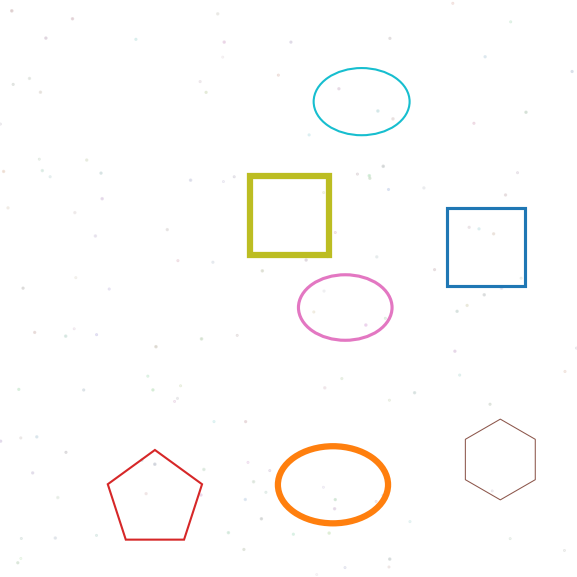[{"shape": "square", "thickness": 1.5, "radius": 0.34, "center": [0.841, 0.571]}, {"shape": "oval", "thickness": 3, "radius": 0.48, "center": [0.577, 0.16]}, {"shape": "pentagon", "thickness": 1, "radius": 0.43, "center": [0.268, 0.134]}, {"shape": "hexagon", "thickness": 0.5, "radius": 0.35, "center": [0.866, 0.203]}, {"shape": "oval", "thickness": 1.5, "radius": 0.41, "center": [0.598, 0.467]}, {"shape": "square", "thickness": 3, "radius": 0.34, "center": [0.502, 0.626]}, {"shape": "oval", "thickness": 1, "radius": 0.42, "center": [0.626, 0.823]}]